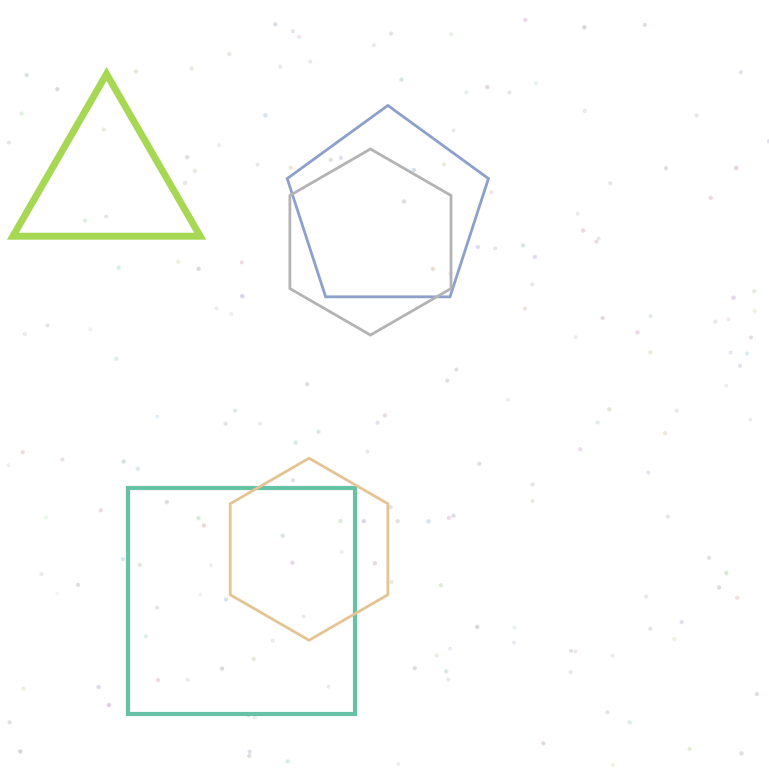[{"shape": "square", "thickness": 1.5, "radius": 0.74, "center": [0.314, 0.219]}, {"shape": "pentagon", "thickness": 1, "radius": 0.69, "center": [0.504, 0.726]}, {"shape": "triangle", "thickness": 2.5, "radius": 0.7, "center": [0.138, 0.763]}, {"shape": "hexagon", "thickness": 1, "radius": 0.59, "center": [0.401, 0.287]}, {"shape": "hexagon", "thickness": 1, "radius": 0.6, "center": [0.481, 0.686]}]